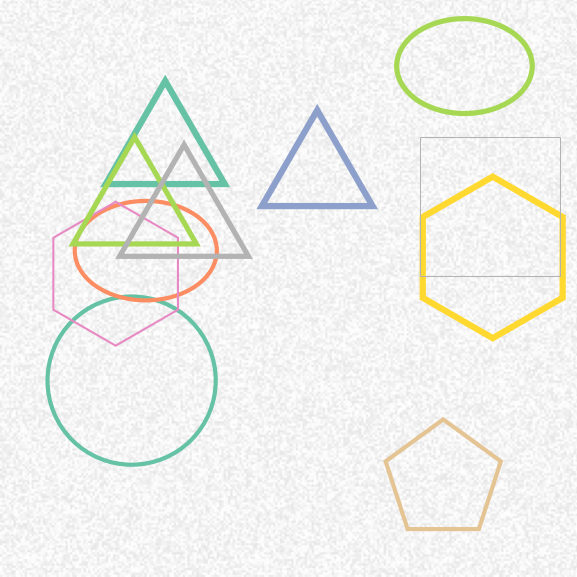[{"shape": "circle", "thickness": 2, "radius": 0.73, "center": [0.228, 0.34]}, {"shape": "triangle", "thickness": 3, "radius": 0.6, "center": [0.286, 0.74]}, {"shape": "oval", "thickness": 2, "radius": 0.62, "center": [0.252, 0.565]}, {"shape": "triangle", "thickness": 3, "radius": 0.55, "center": [0.549, 0.698]}, {"shape": "hexagon", "thickness": 1, "radius": 0.62, "center": [0.2, 0.525]}, {"shape": "oval", "thickness": 2.5, "radius": 0.59, "center": [0.804, 0.885]}, {"shape": "triangle", "thickness": 2.5, "radius": 0.62, "center": [0.233, 0.638]}, {"shape": "hexagon", "thickness": 3, "radius": 0.7, "center": [0.853, 0.553]}, {"shape": "pentagon", "thickness": 2, "radius": 0.52, "center": [0.768, 0.168]}, {"shape": "square", "thickness": 0.5, "radius": 0.6, "center": [0.849, 0.641]}, {"shape": "triangle", "thickness": 2.5, "radius": 0.64, "center": [0.319, 0.62]}]